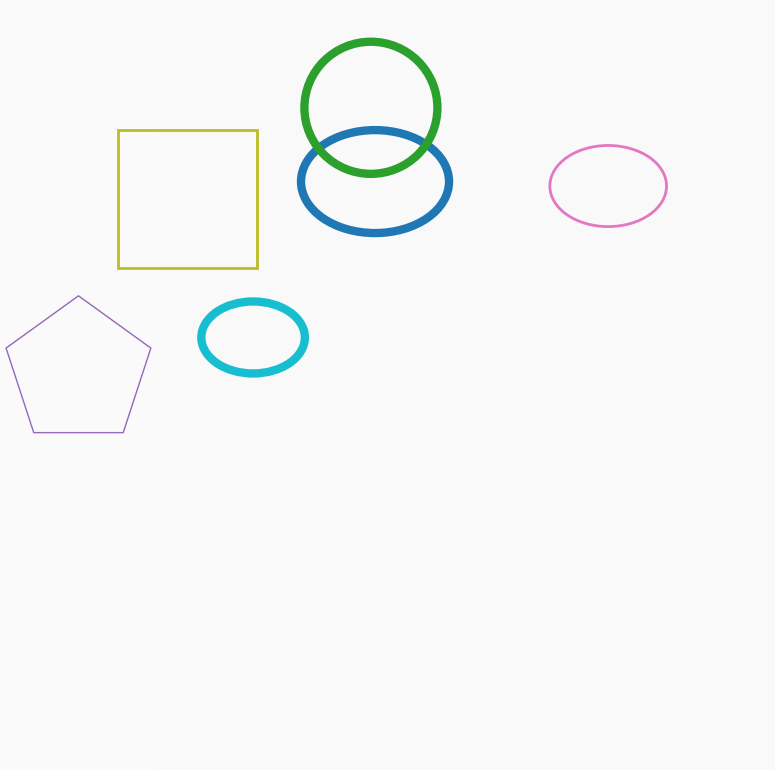[{"shape": "oval", "thickness": 3, "radius": 0.48, "center": [0.484, 0.764]}, {"shape": "circle", "thickness": 3, "radius": 0.43, "center": [0.479, 0.86]}, {"shape": "pentagon", "thickness": 0.5, "radius": 0.49, "center": [0.101, 0.518]}, {"shape": "oval", "thickness": 1, "radius": 0.38, "center": [0.785, 0.758]}, {"shape": "square", "thickness": 1, "radius": 0.45, "center": [0.242, 0.742]}, {"shape": "oval", "thickness": 3, "radius": 0.33, "center": [0.327, 0.562]}]